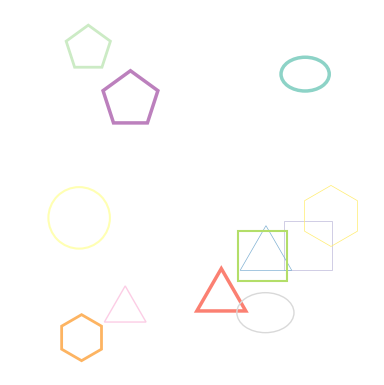[{"shape": "oval", "thickness": 2.5, "radius": 0.31, "center": [0.793, 0.807]}, {"shape": "circle", "thickness": 1.5, "radius": 0.4, "center": [0.206, 0.434]}, {"shape": "square", "thickness": 0.5, "radius": 0.32, "center": [0.8, 0.362]}, {"shape": "triangle", "thickness": 2.5, "radius": 0.37, "center": [0.575, 0.229]}, {"shape": "triangle", "thickness": 0.5, "radius": 0.39, "center": [0.691, 0.336]}, {"shape": "hexagon", "thickness": 2, "radius": 0.3, "center": [0.212, 0.123]}, {"shape": "square", "thickness": 1.5, "radius": 0.32, "center": [0.682, 0.335]}, {"shape": "triangle", "thickness": 1, "radius": 0.31, "center": [0.325, 0.195]}, {"shape": "oval", "thickness": 1, "radius": 0.37, "center": [0.689, 0.188]}, {"shape": "pentagon", "thickness": 2.5, "radius": 0.37, "center": [0.339, 0.741]}, {"shape": "pentagon", "thickness": 2, "radius": 0.3, "center": [0.229, 0.874]}, {"shape": "hexagon", "thickness": 0.5, "radius": 0.4, "center": [0.86, 0.439]}]